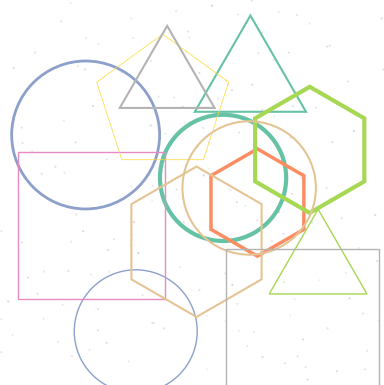[{"shape": "triangle", "thickness": 1.5, "radius": 0.83, "center": [0.65, 0.793]}, {"shape": "circle", "thickness": 3, "radius": 0.82, "center": [0.579, 0.538]}, {"shape": "hexagon", "thickness": 2.5, "radius": 0.7, "center": [0.669, 0.474]}, {"shape": "circle", "thickness": 2, "radius": 0.96, "center": [0.222, 0.649]}, {"shape": "circle", "thickness": 1, "radius": 0.8, "center": [0.353, 0.14]}, {"shape": "square", "thickness": 1, "radius": 0.95, "center": [0.238, 0.414]}, {"shape": "triangle", "thickness": 1, "radius": 0.73, "center": [0.826, 0.31]}, {"shape": "hexagon", "thickness": 3, "radius": 0.82, "center": [0.804, 0.611]}, {"shape": "pentagon", "thickness": 0.5, "radius": 0.9, "center": [0.422, 0.731]}, {"shape": "hexagon", "thickness": 1.5, "radius": 0.98, "center": [0.51, 0.372]}, {"shape": "circle", "thickness": 1.5, "radius": 0.87, "center": [0.647, 0.512]}, {"shape": "square", "thickness": 1, "radius": 0.99, "center": [0.785, 0.155]}, {"shape": "triangle", "thickness": 1.5, "radius": 0.71, "center": [0.434, 0.791]}]